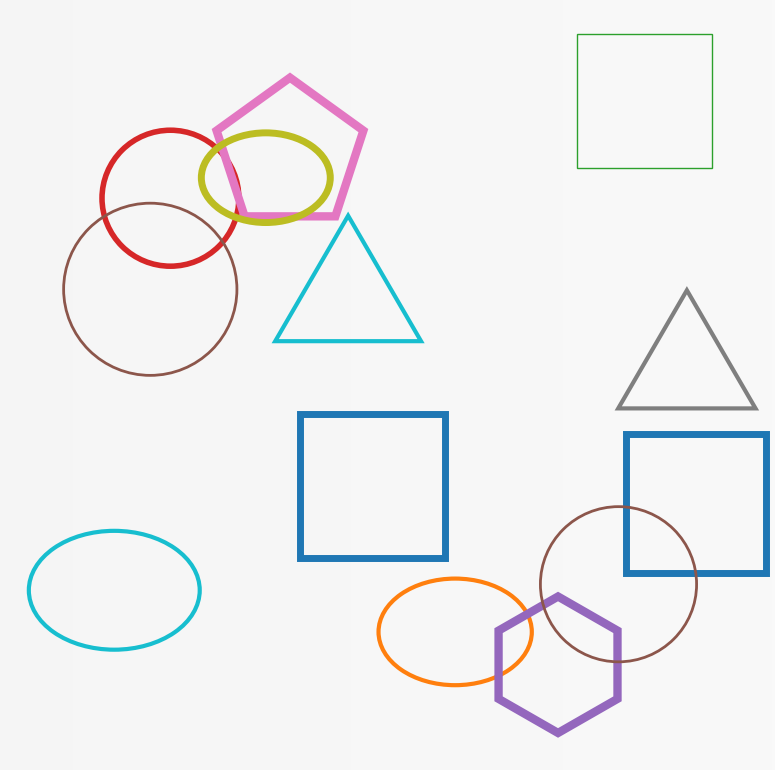[{"shape": "square", "thickness": 2.5, "radius": 0.47, "center": [0.481, 0.369]}, {"shape": "square", "thickness": 2.5, "radius": 0.45, "center": [0.898, 0.346]}, {"shape": "oval", "thickness": 1.5, "radius": 0.49, "center": [0.587, 0.179]}, {"shape": "square", "thickness": 0.5, "radius": 0.44, "center": [0.832, 0.869]}, {"shape": "circle", "thickness": 2, "radius": 0.44, "center": [0.22, 0.743]}, {"shape": "hexagon", "thickness": 3, "radius": 0.44, "center": [0.72, 0.137]}, {"shape": "circle", "thickness": 1, "radius": 0.5, "center": [0.798, 0.241]}, {"shape": "circle", "thickness": 1, "radius": 0.56, "center": [0.194, 0.624]}, {"shape": "pentagon", "thickness": 3, "radius": 0.5, "center": [0.374, 0.8]}, {"shape": "triangle", "thickness": 1.5, "radius": 0.51, "center": [0.886, 0.521]}, {"shape": "oval", "thickness": 2.5, "radius": 0.42, "center": [0.343, 0.769]}, {"shape": "triangle", "thickness": 1.5, "radius": 0.54, "center": [0.449, 0.611]}, {"shape": "oval", "thickness": 1.5, "radius": 0.55, "center": [0.147, 0.233]}]